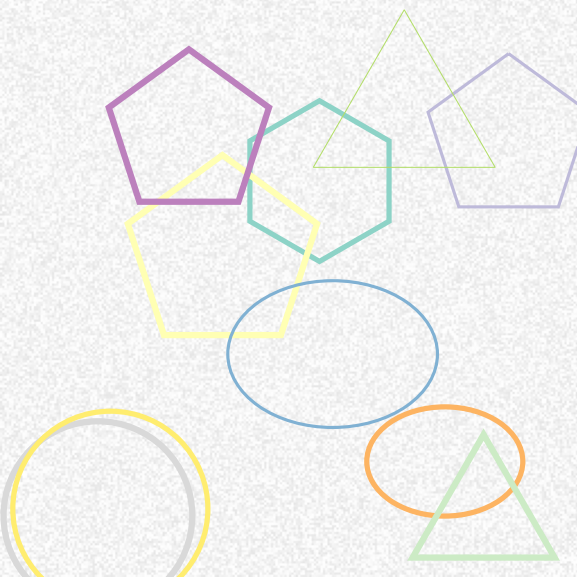[{"shape": "hexagon", "thickness": 2.5, "radius": 0.7, "center": [0.553, 0.686]}, {"shape": "pentagon", "thickness": 3, "radius": 0.86, "center": [0.385, 0.558]}, {"shape": "pentagon", "thickness": 1.5, "radius": 0.73, "center": [0.881, 0.76]}, {"shape": "oval", "thickness": 1.5, "radius": 0.91, "center": [0.576, 0.386]}, {"shape": "oval", "thickness": 2.5, "radius": 0.68, "center": [0.77, 0.2]}, {"shape": "triangle", "thickness": 0.5, "radius": 0.91, "center": [0.7, 0.8]}, {"shape": "circle", "thickness": 3, "radius": 0.82, "center": [0.17, 0.106]}, {"shape": "pentagon", "thickness": 3, "radius": 0.73, "center": [0.327, 0.768]}, {"shape": "triangle", "thickness": 3, "radius": 0.71, "center": [0.837, 0.105]}, {"shape": "circle", "thickness": 2.5, "radius": 0.84, "center": [0.191, 0.118]}]